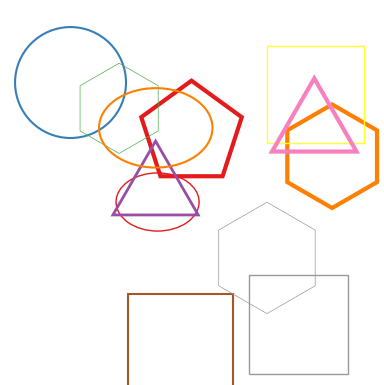[{"shape": "oval", "thickness": 1, "radius": 0.54, "center": [0.409, 0.475]}, {"shape": "pentagon", "thickness": 3, "radius": 0.69, "center": [0.497, 0.653]}, {"shape": "circle", "thickness": 1.5, "radius": 0.72, "center": [0.183, 0.786]}, {"shape": "hexagon", "thickness": 0.5, "radius": 0.59, "center": [0.309, 0.719]}, {"shape": "triangle", "thickness": 2, "radius": 0.64, "center": [0.404, 0.506]}, {"shape": "oval", "thickness": 1.5, "radius": 0.74, "center": [0.405, 0.668]}, {"shape": "hexagon", "thickness": 3, "radius": 0.67, "center": [0.863, 0.594]}, {"shape": "square", "thickness": 1, "radius": 0.63, "center": [0.819, 0.755]}, {"shape": "square", "thickness": 1.5, "radius": 0.68, "center": [0.469, 0.101]}, {"shape": "triangle", "thickness": 3, "radius": 0.63, "center": [0.816, 0.67]}, {"shape": "square", "thickness": 1, "radius": 0.64, "center": [0.776, 0.157]}, {"shape": "hexagon", "thickness": 0.5, "radius": 0.72, "center": [0.693, 0.33]}]